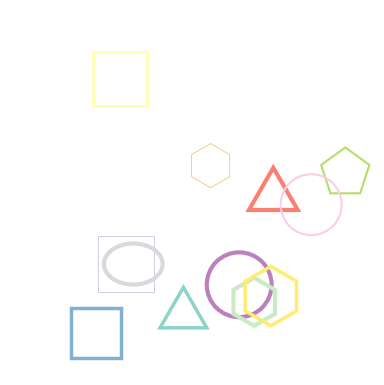[{"shape": "triangle", "thickness": 2.5, "radius": 0.35, "center": [0.476, 0.184]}, {"shape": "square", "thickness": 2, "radius": 0.35, "center": [0.312, 0.795]}, {"shape": "square", "thickness": 0.5, "radius": 0.36, "center": [0.326, 0.314]}, {"shape": "triangle", "thickness": 3, "radius": 0.37, "center": [0.71, 0.491]}, {"shape": "square", "thickness": 2.5, "radius": 0.32, "center": [0.248, 0.135]}, {"shape": "hexagon", "thickness": 0.5, "radius": 0.29, "center": [0.547, 0.57]}, {"shape": "pentagon", "thickness": 1.5, "radius": 0.33, "center": [0.897, 0.551]}, {"shape": "circle", "thickness": 1.5, "radius": 0.4, "center": [0.808, 0.468]}, {"shape": "oval", "thickness": 3, "radius": 0.38, "center": [0.346, 0.314]}, {"shape": "circle", "thickness": 3, "radius": 0.42, "center": [0.621, 0.26]}, {"shape": "hexagon", "thickness": 3, "radius": 0.31, "center": [0.66, 0.216]}, {"shape": "hexagon", "thickness": 2.5, "radius": 0.39, "center": [0.704, 0.231]}]